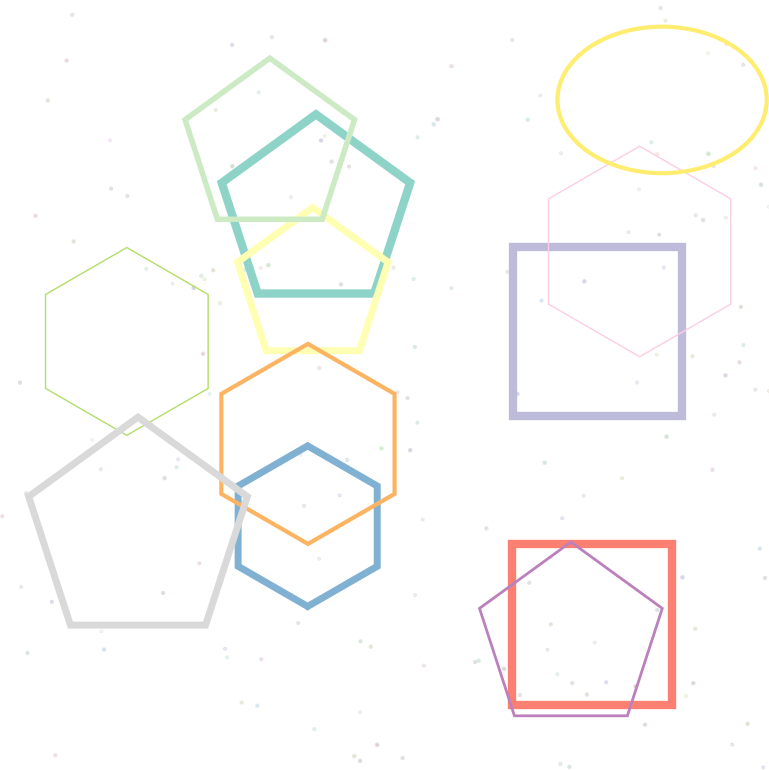[{"shape": "pentagon", "thickness": 3, "radius": 0.64, "center": [0.41, 0.723]}, {"shape": "pentagon", "thickness": 2.5, "radius": 0.51, "center": [0.406, 0.628]}, {"shape": "square", "thickness": 3, "radius": 0.55, "center": [0.776, 0.57]}, {"shape": "square", "thickness": 3, "radius": 0.52, "center": [0.769, 0.189]}, {"shape": "hexagon", "thickness": 2.5, "radius": 0.52, "center": [0.4, 0.317]}, {"shape": "hexagon", "thickness": 1.5, "radius": 0.65, "center": [0.4, 0.424]}, {"shape": "hexagon", "thickness": 0.5, "radius": 0.61, "center": [0.165, 0.557]}, {"shape": "hexagon", "thickness": 0.5, "radius": 0.68, "center": [0.831, 0.673]}, {"shape": "pentagon", "thickness": 2.5, "radius": 0.75, "center": [0.179, 0.309]}, {"shape": "pentagon", "thickness": 1, "radius": 0.62, "center": [0.741, 0.171]}, {"shape": "pentagon", "thickness": 2, "radius": 0.58, "center": [0.35, 0.809]}, {"shape": "oval", "thickness": 1.5, "radius": 0.68, "center": [0.86, 0.87]}]